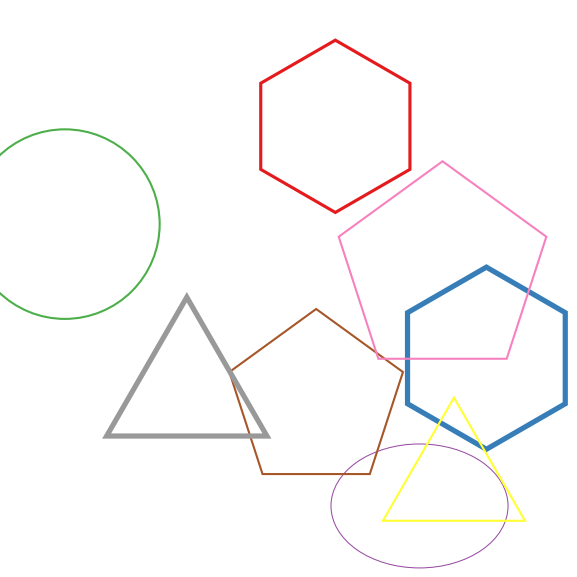[{"shape": "hexagon", "thickness": 1.5, "radius": 0.75, "center": [0.581, 0.78]}, {"shape": "hexagon", "thickness": 2.5, "radius": 0.79, "center": [0.842, 0.379]}, {"shape": "circle", "thickness": 1, "radius": 0.82, "center": [0.112, 0.611]}, {"shape": "oval", "thickness": 0.5, "radius": 0.77, "center": [0.726, 0.123]}, {"shape": "triangle", "thickness": 1, "radius": 0.71, "center": [0.786, 0.168]}, {"shape": "pentagon", "thickness": 1, "radius": 0.79, "center": [0.547, 0.306]}, {"shape": "pentagon", "thickness": 1, "radius": 0.95, "center": [0.766, 0.531]}, {"shape": "triangle", "thickness": 2.5, "radius": 0.8, "center": [0.323, 0.324]}]